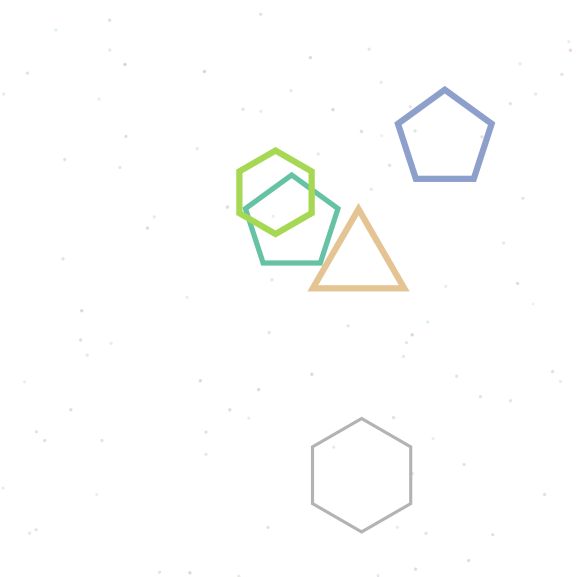[{"shape": "pentagon", "thickness": 2.5, "radius": 0.42, "center": [0.505, 0.612]}, {"shape": "pentagon", "thickness": 3, "radius": 0.43, "center": [0.77, 0.758]}, {"shape": "hexagon", "thickness": 3, "radius": 0.36, "center": [0.477, 0.666]}, {"shape": "triangle", "thickness": 3, "radius": 0.46, "center": [0.621, 0.546]}, {"shape": "hexagon", "thickness": 1.5, "radius": 0.49, "center": [0.626, 0.176]}]